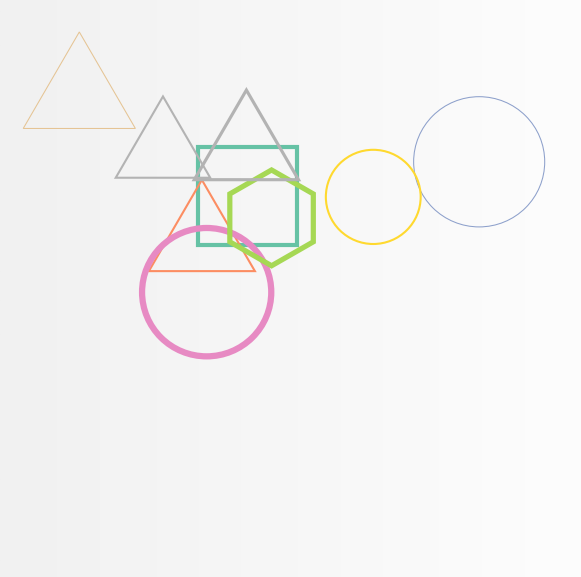[{"shape": "square", "thickness": 2, "radius": 0.42, "center": [0.426, 0.66]}, {"shape": "triangle", "thickness": 1, "radius": 0.53, "center": [0.347, 0.582]}, {"shape": "circle", "thickness": 0.5, "radius": 0.56, "center": [0.824, 0.719]}, {"shape": "circle", "thickness": 3, "radius": 0.56, "center": [0.356, 0.493]}, {"shape": "hexagon", "thickness": 2.5, "radius": 0.41, "center": [0.467, 0.622]}, {"shape": "circle", "thickness": 1, "radius": 0.41, "center": [0.642, 0.658]}, {"shape": "triangle", "thickness": 0.5, "radius": 0.56, "center": [0.136, 0.832]}, {"shape": "triangle", "thickness": 1, "radius": 0.47, "center": [0.28, 0.738]}, {"shape": "triangle", "thickness": 1.5, "radius": 0.52, "center": [0.424, 0.74]}]